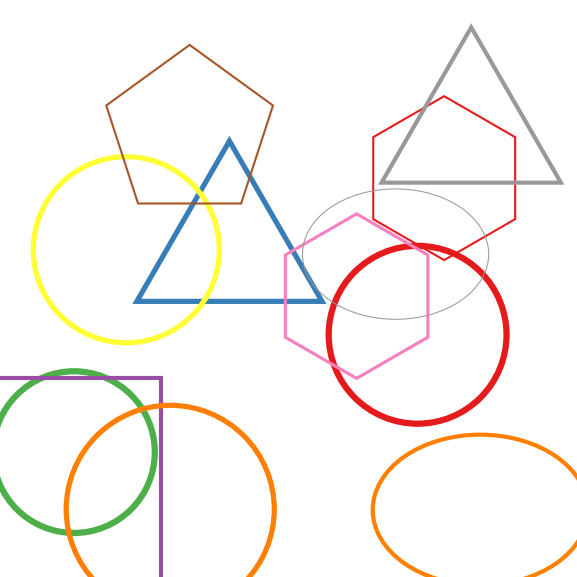[{"shape": "circle", "thickness": 3, "radius": 0.77, "center": [0.723, 0.419]}, {"shape": "hexagon", "thickness": 1, "radius": 0.71, "center": [0.769, 0.691]}, {"shape": "triangle", "thickness": 2.5, "radius": 0.93, "center": [0.397, 0.57]}, {"shape": "circle", "thickness": 3, "radius": 0.7, "center": [0.128, 0.216]}, {"shape": "square", "thickness": 2, "radius": 0.88, "center": [0.103, 0.169]}, {"shape": "circle", "thickness": 2.5, "radius": 0.9, "center": [0.295, 0.117]}, {"shape": "oval", "thickness": 2, "radius": 0.93, "center": [0.832, 0.116]}, {"shape": "circle", "thickness": 2.5, "radius": 0.81, "center": [0.219, 0.567]}, {"shape": "pentagon", "thickness": 1, "radius": 0.76, "center": [0.328, 0.77]}, {"shape": "hexagon", "thickness": 1.5, "radius": 0.71, "center": [0.617, 0.486]}, {"shape": "oval", "thickness": 0.5, "radius": 0.81, "center": [0.685, 0.559]}, {"shape": "triangle", "thickness": 2, "radius": 0.9, "center": [0.816, 0.773]}]